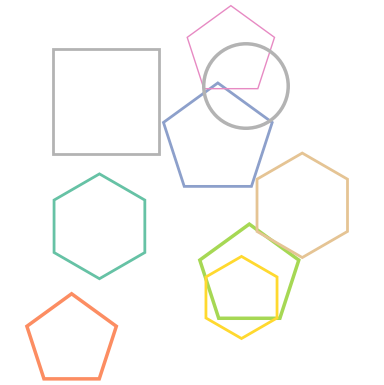[{"shape": "hexagon", "thickness": 2, "radius": 0.68, "center": [0.258, 0.412]}, {"shape": "pentagon", "thickness": 2.5, "radius": 0.61, "center": [0.186, 0.115]}, {"shape": "pentagon", "thickness": 2, "radius": 0.74, "center": [0.566, 0.636]}, {"shape": "pentagon", "thickness": 1, "radius": 0.6, "center": [0.6, 0.866]}, {"shape": "pentagon", "thickness": 2.5, "radius": 0.68, "center": [0.648, 0.283]}, {"shape": "hexagon", "thickness": 2, "radius": 0.53, "center": [0.627, 0.227]}, {"shape": "hexagon", "thickness": 2, "radius": 0.68, "center": [0.785, 0.467]}, {"shape": "circle", "thickness": 2.5, "radius": 0.55, "center": [0.639, 0.777]}, {"shape": "square", "thickness": 2, "radius": 0.69, "center": [0.275, 0.736]}]